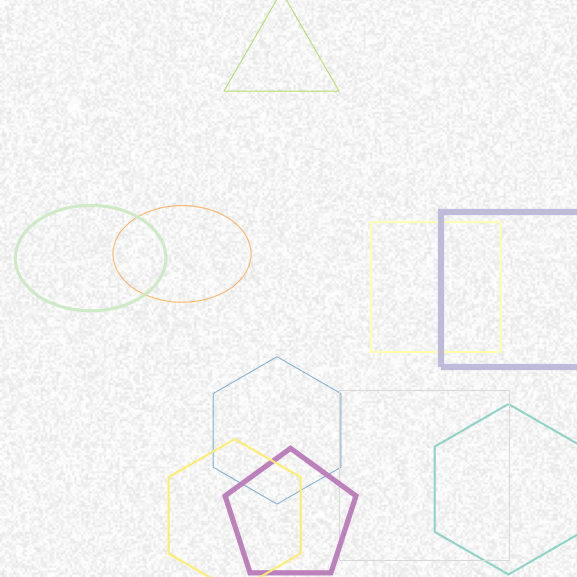[{"shape": "hexagon", "thickness": 1, "radius": 0.74, "center": [0.881, 0.152]}, {"shape": "square", "thickness": 1, "radius": 0.56, "center": [0.755, 0.502]}, {"shape": "square", "thickness": 3, "radius": 0.67, "center": [0.898, 0.498]}, {"shape": "hexagon", "thickness": 0.5, "radius": 0.64, "center": [0.48, 0.254]}, {"shape": "oval", "thickness": 0.5, "radius": 0.6, "center": [0.315, 0.559]}, {"shape": "triangle", "thickness": 0.5, "radius": 0.58, "center": [0.487, 0.899]}, {"shape": "square", "thickness": 0.5, "radius": 0.74, "center": [0.735, 0.176]}, {"shape": "pentagon", "thickness": 2.5, "radius": 0.6, "center": [0.503, 0.104]}, {"shape": "oval", "thickness": 1.5, "radius": 0.65, "center": [0.157, 0.552]}, {"shape": "hexagon", "thickness": 1, "radius": 0.66, "center": [0.406, 0.107]}]